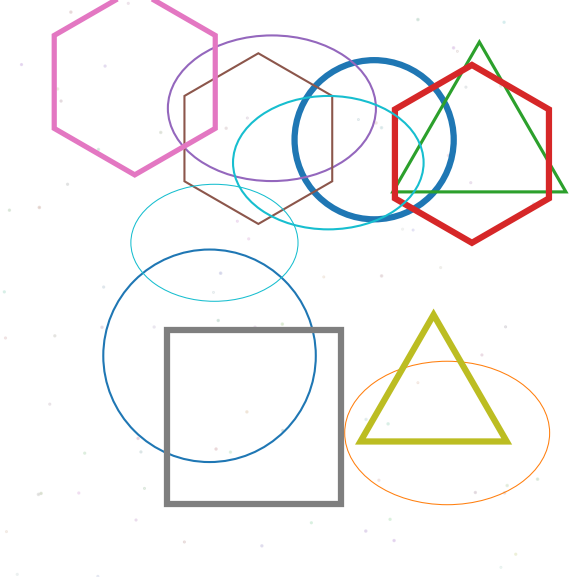[{"shape": "circle", "thickness": 1, "radius": 0.92, "center": [0.363, 0.383]}, {"shape": "circle", "thickness": 3, "radius": 0.69, "center": [0.648, 0.757]}, {"shape": "oval", "thickness": 0.5, "radius": 0.89, "center": [0.774, 0.249]}, {"shape": "triangle", "thickness": 1.5, "radius": 0.87, "center": [0.83, 0.753]}, {"shape": "hexagon", "thickness": 3, "radius": 0.77, "center": [0.817, 0.733]}, {"shape": "oval", "thickness": 1, "radius": 0.9, "center": [0.471, 0.812]}, {"shape": "hexagon", "thickness": 1, "radius": 0.74, "center": [0.447, 0.759]}, {"shape": "hexagon", "thickness": 2.5, "radius": 0.8, "center": [0.233, 0.857]}, {"shape": "square", "thickness": 3, "radius": 0.75, "center": [0.439, 0.278]}, {"shape": "triangle", "thickness": 3, "radius": 0.73, "center": [0.751, 0.308]}, {"shape": "oval", "thickness": 0.5, "radius": 0.72, "center": [0.371, 0.579]}, {"shape": "oval", "thickness": 1, "radius": 0.83, "center": [0.569, 0.717]}]